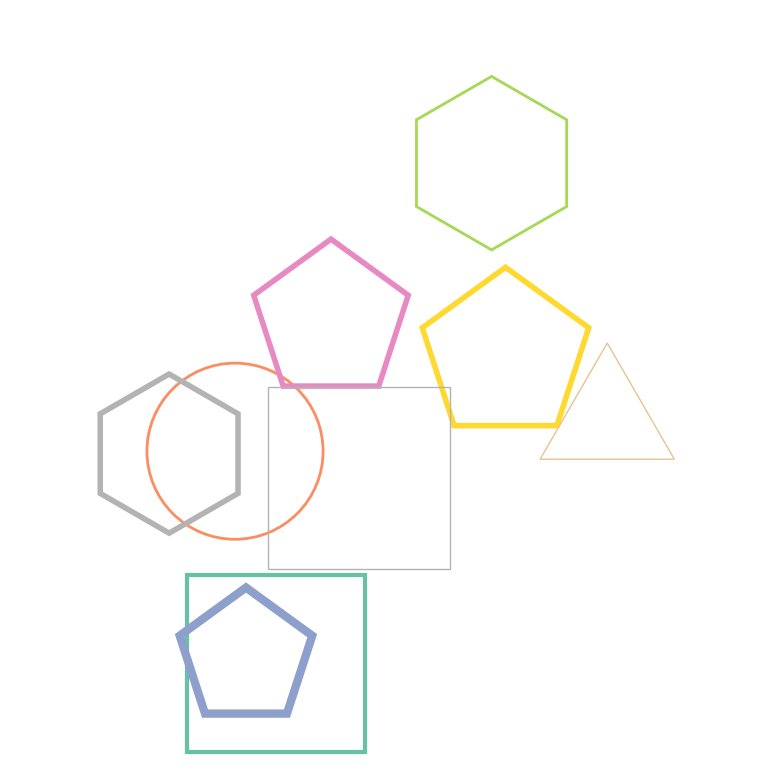[{"shape": "square", "thickness": 1.5, "radius": 0.58, "center": [0.358, 0.138]}, {"shape": "circle", "thickness": 1, "radius": 0.57, "center": [0.305, 0.414]}, {"shape": "pentagon", "thickness": 3, "radius": 0.45, "center": [0.319, 0.146]}, {"shape": "pentagon", "thickness": 2, "radius": 0.53, "center": [0.43, 0.584]}, {"shape": "hexagon", "thickness": 1, "radius": 0.56, "center": [0.638, 0.788]}, {"shape": "pentagon", "thickness": 2, "radius": 0.57, "center": [0.656, 0.539]}, {"shape": "triangle", "thickness": 0.5, "radius": 0.5, "center": [0.789, 0.454]}, {"shape": "square", "thickness": 0.5, "radius": 0.59, "center": [0.466, 0.379]}, {"shape": "hexagon", "thickness": 2, "radius": 0.52, "center": [0.22, 0.411]}]